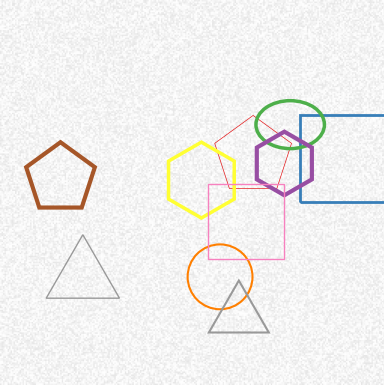[{"shape": "pentagon", "thickness": 0.5, "radius": 0.52, "center": [0.657, 0.595]}, {"shape": "square", "thickness": 2, "radius": 0.56, "center": [0.89, 0.588]}, {"shape": "oval", "thickness": 2.5, "radius": 0.44, "center": [0.754, 0.676]}, {"shape": "hexagon", "thickness": 3, "radius": 0.41, "center": [0.739, 0.575]}, {"shape": "circle", "thickness": 1.5, "radius": 0.42, "center": [0.572, 0.281]}, {"shape": "hexagon", "thickness": 2.5, "radius": 0.49, "center": [0.523, 0.532]}, {"shape": "pentagon", "thickness": 3, "radius": 0.47, "center": [0.157, 0.537]}, {"shape": "square", "thickness": 1, "radius": 0.49, "center": [0.639, 0.424]}, {"shape": "triangle", "thickness": 1, "radius": 0.55, "center": [0.215, 0.28]}, {"shape": "triangle", "thickness": 1.5, "radius": 0.45, "center": [0.62, 0.181]}]